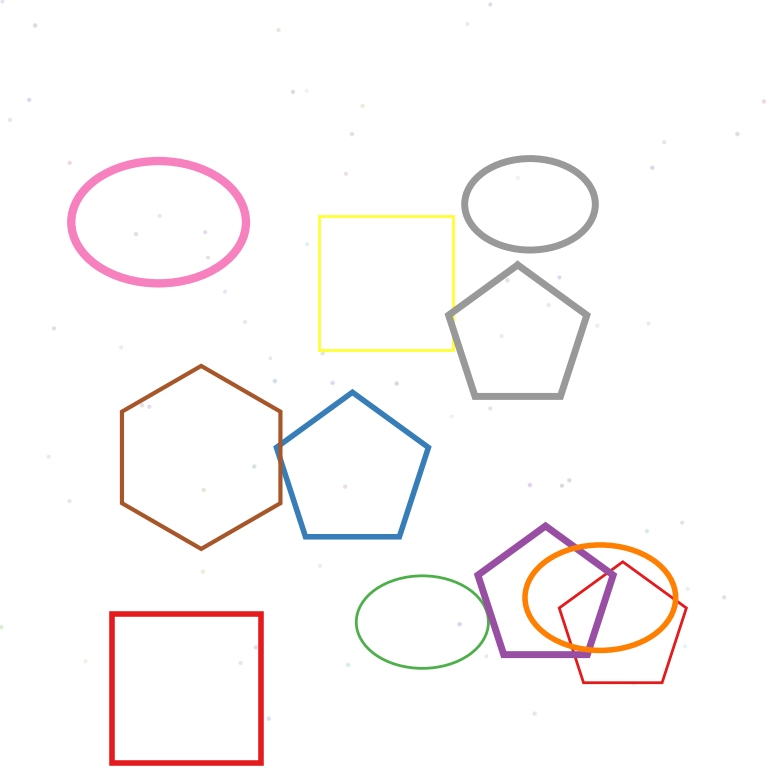[{"shape": "square", "thickness": 2, "radius": 0.48, "center": [0.242, 0.106]}, {"shape": "pentagon", "thickness": 1, "radius": 0.43, "center": [0.809, 0.184]}, {"shape": "pentagon", "thickness": 2, "radius": 0.52, "center": [0.458, 0.387]}, {"shape": "oval", "thickness": 1, "radius": 0.43, "center": [0.549, 0.192]}, {"shape": "pentagon", "thickness": 2.5, "radius": 0.46, "center": [0.708, 0.225]}, {"shape": "oval", "thickness": 2, "radius": 0.49, "center": [0.78, 0.224]}, {"shape": "square", "thickness": 1, "radius": 0.43, "center": [0.501, 0.632]}, {"shape": "hexagon", "thickness": 1.5, "radius": 0.59, "center": [0.261, 0.406]}, {"shape": "oval", "thickness": 3, "radius": 0.57, "center": [0.206, 0.711]}, {"shape": "oval", "thickness": 2.5, "radius": 0.42, "center": [0.688, 0.735]}, {"shape": "pentagon", "thickness": 2.5, "radius": 0.47, "center": [0.672, 0.562]}]